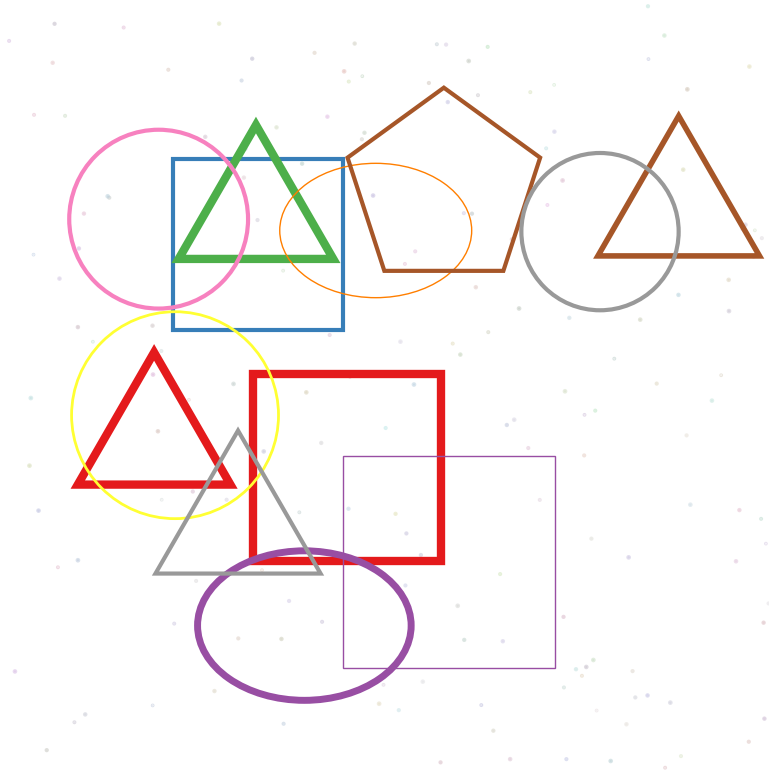[{"shape": "square", "thickness": 3, "radius": 0.61, "center": [0.451, 0.392]}, {"shape": "triangle", "thickness": 3, "radius": 0.57, "center": [0.2, 0.428]}, {"shape": "square", "thickness": 1.5, "radius": 0.55, "center": [0.335, 0.683]}, {"shape": "triangle", "thickness": 3, "radius": 0.58, "center": [0.332, 0.722]}, {"shape": "oval", "thickness": 2.5, "radius": 0.69, "center": [0.395, 0.188]}, {"shape": "square", "thickness": 0.5, "radius": 0.69, "center": [0.583, 0.27]}, {"shape": "oval", "thickness": 0.5, "radius": 0.62, "center": [0.488, 0.701]}, {"shape": "circle", "thickness": 1, "radius": 0.67, "center": [0.227, 0.461]}, {"shape": "pentagon", "thickness": 1.5, "radius": 0.66, "center": [0.576, 0.755]}, {"shape": "triangle", "thickness": 2, "radius": 0.61, "center": [0.881, 0.728]}, {"shape": "circle", "thickness": 1.5, "radius": 0.58, "center": [0.206, 0.715]}, {"shape": "triangle", "thickness": 1.5, "radius": 0.62, "center": [0.309, 0.317]}, {"shape": "circle", "thickness": 1.5, "radius": 0.51, "center": [0.779, 0.699]}]